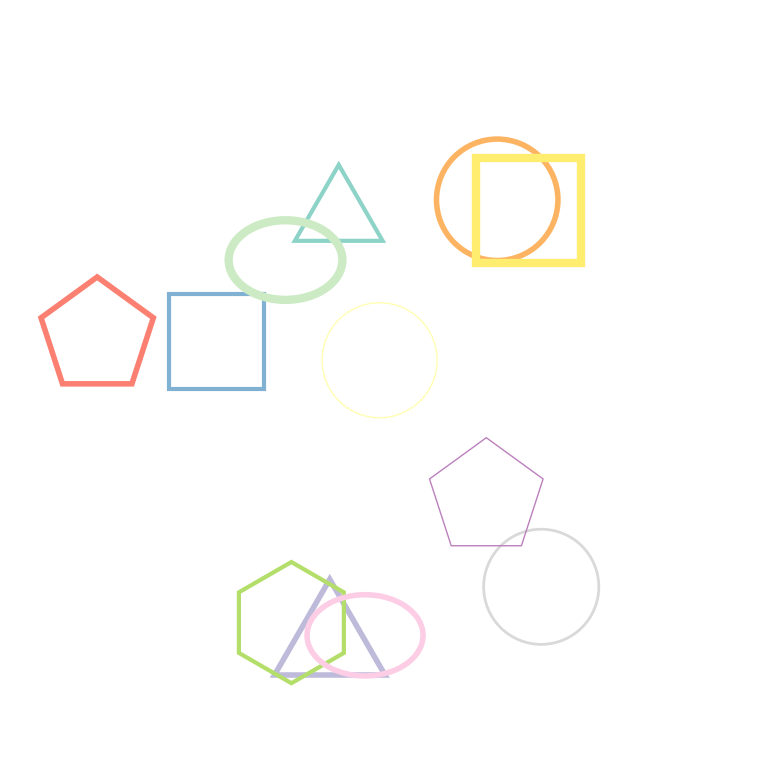[{"shape": "triangle", "thickness": 1.5, "radius": 0.33, "center": [0.44, 0.72]}, {"shape": "circle", "thickness": 0.5, "radius": 0.37, "center": [0.493, 0.532]}, {"shape": "triangle", "thickness": 2, "radius": 0.41, "center": [0.428, 0.165]}, {"shape": "pentagon", "thickness": 2, "radius": 0.38, "center": [0.126, 0.564]}, {"shape": "square", "thickness": 1.5, "radius": 0.31, "center": [0.281, 0.556]}, {"shape": "circle", "thickness": 2, "radius": 0.39, "center": [0.646, 0.741]}, {"shape": "hexagon", "thickness": 1.5, "radius": 0.39, "center": [0.378, 0.191]}, {"shape": "oval", "thickness": 2, "radius": 0.38, "center": [0.474, 0.175]}, {"shape": "circle", "thickness": 1, "radius": 0.37, "center": [0.703, 0.238]}, {"shape": "pentagon", "thickness": 0.5, "radius": 0.39, "center": [0.632, 0.354]}, {"shape": "oval", "thickness": 3, "radius": 0.37, "center": [0.371, 0.662]}, {"shape": "square", "thickness": 3, "radius": 0.34, "center": [0.686, 0.727]}]